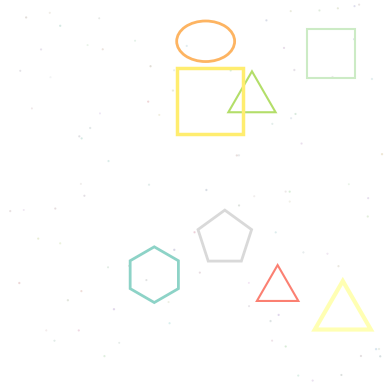[{"shape": "hexagon", "thickness": 2, "radius": 0.36, "center": [0.401, 0.287]}, {"shape": "triangle", "thickness": 3, "radius": 0.42, "center": [0.89, 0.186]}, {"shape": "triangle", "thickness": 1.5, "radius": 0.31, "center": [0.721, 0.249]}, {"shape": "oval", "thickness": 2, "radius": 0.38, "center": [0.534, 0.893]}, {"shape": "triangle", "thickness": 1.5, "radius": 0.35, "center": [0.654, 0.744]}, {"shape": "pentagon", "thickness": 2, "radius": 0.37, "center": [0.584, 0.381]}, {"shape": "square", "thickness": 1.5, "radius": 0.31, "center": [0.86, 0.861]}, {"shape": "square", "thickness": 2.5, "radius": 0.42, "center": [0.545, 0.738]}]